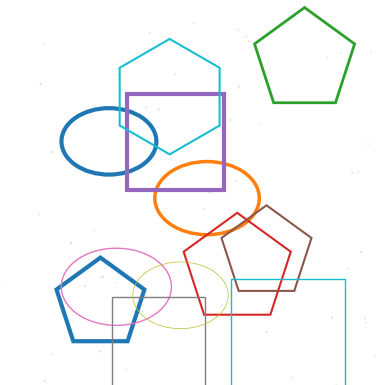[{"shape": "oval", "thickness": 3, "radius": 0.62, "center": [0.283, 0.633]}, {"shape": "pentagon", "thickness": 3, "radius": 0.6, "center": [0.261, 0.211]}, {"shape": "oval", "thickness": 2.5, "radius": 0.68, "center": [0.538, 0.485]}, {"shape": "pentagon", "thickness": 2, "radius": 0.68, "center": [0.791, 0.844]}, {"shape": "pentagon", "thickness": 1.5, "radius": 0.73, "center": [0.616, 0.301]}, {"shape": "square", "thickness": 3, "radius": 0.63, "center": [0.456, 0.631]}, {"shape": "pentagon", "thickness": 1.5, "radius": 0.61, "center": [0.692, 0.344]}, {"shape": "oval", "thickness": 1, "radius": 0.72, "center": [0.302, 0.255]}, {"shape": "square", "thickness": 1, "radius": 0.61, "center": [0.412, 0.107]}, {"shape": "oval", "thickness": 0.5, "radius": 0.62, "center": [0.469, 0.233]}, {"shape": "square", "thickness": 1, "radius": 0.74, "center": [0.747, 0.127]}, {"shape": "hexagon", "thickness": 1.5, "radius": 0.75, "center": [0.441, 0.749]}]